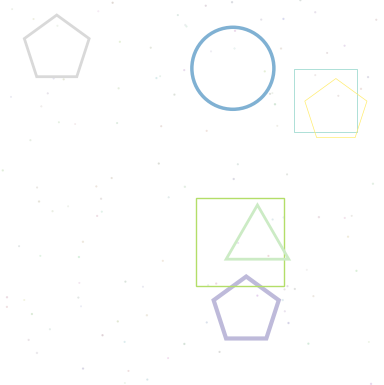[{"shape": "square", "thickness": 0.5, "radius": 0.41, "center": [0.846, 0.738]}, {"shape": "pentagon", "thickness": 3, "radius": 0.44, "center": [0.639, 0.193]}, {"shape": "circle", "thickness": 2.5, "radius": 0.53, "center": [0.605, 0.823]}, {"shape": "square", "thickness": 1, "radius": 0.57, "center": [0.624, 0.371]}, {"shape": "pentagon", "thickness": 2, "radius": 0.44, "center": [0.147, 0.872]}, {"shape": "triangle", "thickness": 2, "radius": 0.47, "center": [0.669, 0.374]}, {"shape": "pentagon", "thickness": 0.5, "radius": 0.42, "center": [0.872, 0.711]}]